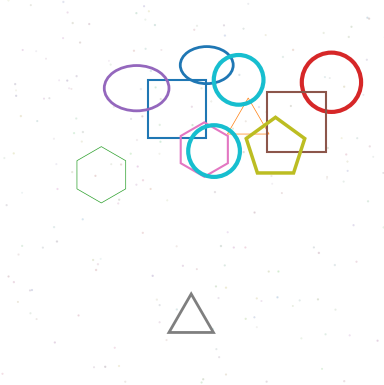[{"shape": "oval", "thickness": 2, "radius": 0.34, "center": [0.537, 0.831]}, {"shape": "square", "thickness": 1.5, "radius": 0.37, "center": [0.459, 0.716]}, {"shape": "triangle", "thickness": 0.5, "radius": 0.31, "center": [0.645, 0.683]}, {"shape": "hexagon", "thickness": 0.5, "radius": 0.37, "center": [0.263, 0.546]}, {"shape": "circle", "thickness": 3, "radius": 0.39, "center": [0.861, 0.786]}, {"shape": "oval", "thickness": 2, "radius": 0.42, "center": [0.355, 0.771]}, {"shape": "square", "thickness": 1.5, "radius": 0.39, "center": [0.77, 0.683]}, {"shape": "hexagon", "thickness": 1.5, "radius": 0.35, "center": [0.531, 0.612]}, {"shape": "triangle", "thickness": 2, "radius": 0.33, "center": [0.497, 0.17]}, {"shape": "pentagon", "thickness": 2.5, "radius": 0.4, "center": [0.716, 0.615]}, {"shape": "circle", "thickness": 3, "radius": 0.34, "center": [0.556, 0.608]}, {"shape": "circle", "thickness": 3, "radius": 0.32, "center": [0.62, 0.793]}]